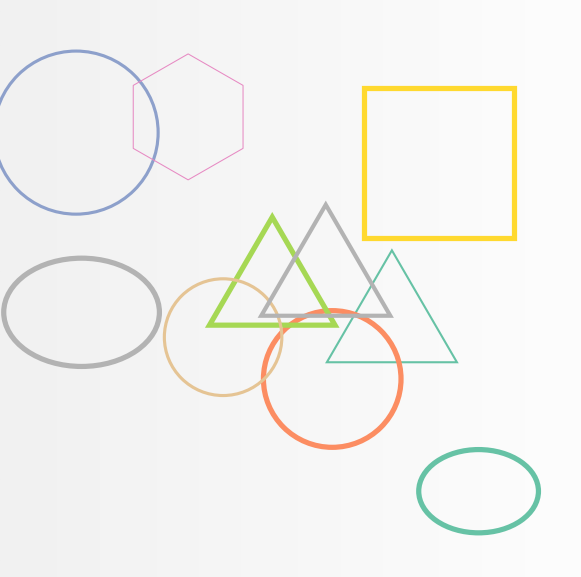[{"shape": "oval", "thickness": 2.5, "radius": 0.51, "center": [0.823, 0.149]}, {"shape": "triangle", "thickness": 1, "radius": 0.65, "center": [0.674, 0.436]}, {"shape": "circle", "thickness": 2.5, "radius": 0.59, "center": [0.572, 0.343]}, {"shape": "circle", "thickness": 1.5, "radius": 0.71, "center": [0.131, 0.77]}, {"shape": "hexagon", "thickness": 0.5, "radius": 0.55, "center": [0.324, 0.797]}, {"shape": "triangle", "thickness": 2.5, "radius": 0.62, "center": [0.468, 0.498]}, {"shape": "square", "thickness": 2.5, "radius": 0.65, "center": [0.756, 0.717]}, {"shape": "circle", "thickness": 1.5, "radius": 0.51, "center": [0.384, 0.415]}, {"shape": "oval", "thickness": 2.5, "radius": 0.67, "center": [0.14, 0.458]}, {"shape": "triangle", "thickness": 2, "radius": 0.64, "center": [0.56, 0.516]}]